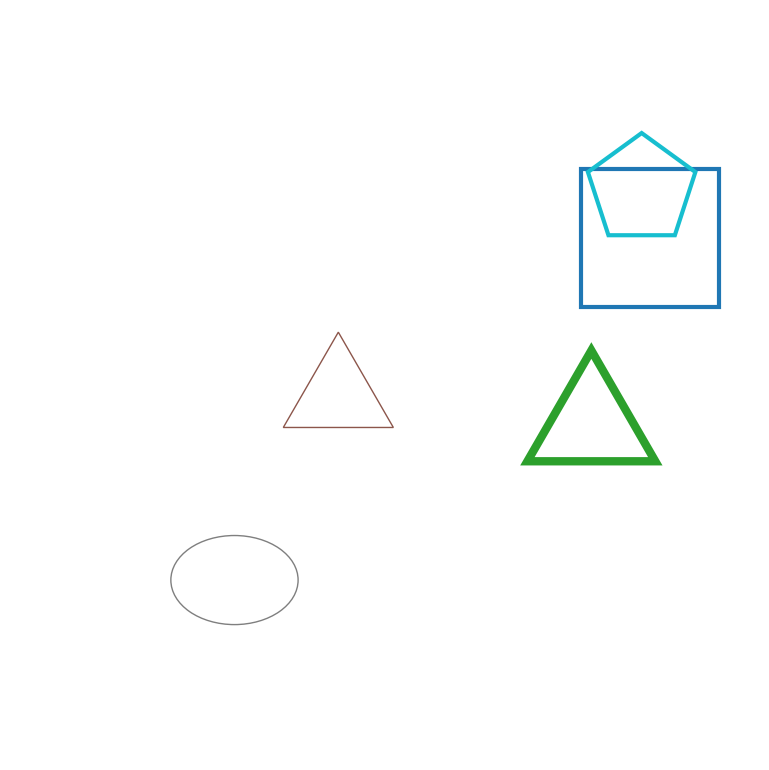[{"shape": "square", "thickness": 1.5, "radius": 0.45, "center": [0.844, 0.691]}, {"shape": "triangle", "thickness": 3, "radius": 0.48, "center": [0.768, 0.449]}, {"shape": "triangle", "thickness": 0.5, "radius": 0.41, "center": [0.439, 0.486]}, {"shape": "oval", "thickness": 0.5, "radius": 0.41, "center": [0.305, 0.247]}, {"shape": "pentagon", "thickness": 1.5, "radius": 0.37, "center": [0.833, 0.754]}]